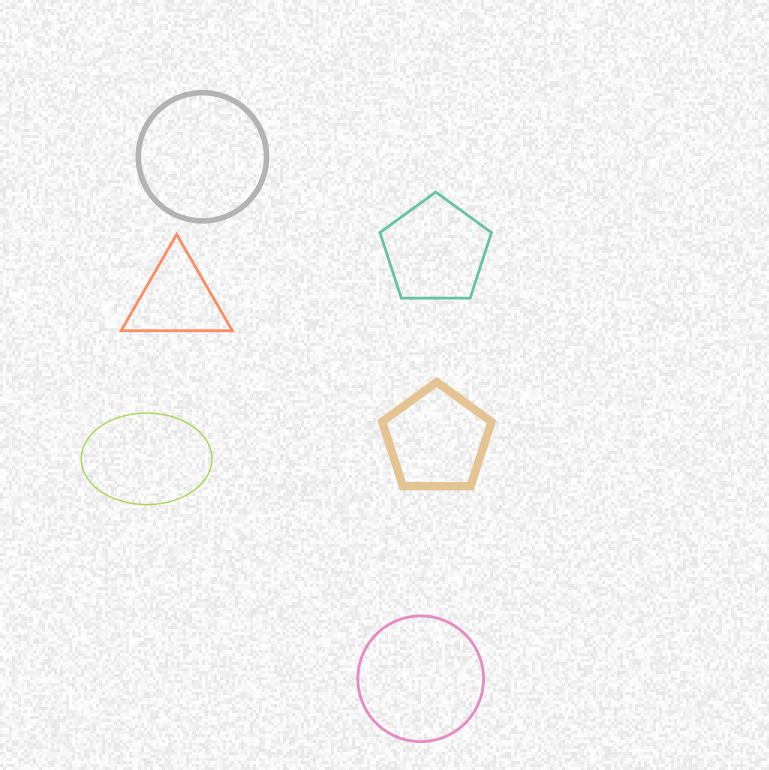[{"shape": "pentagon", "thickness": 1, "radius": 0.38, "center": [0.566, 0.674]}, {"shape": "triangle", "thickness": 1, "radius": 0.42, "center": [0.229, 0.612]}, {"shape": "circle", "thickness": 1, "radius": 0.41, "center": [0.546, 0.118]}, {"shape": "oval", "thickness": 0.5, "radius": 0.42, "center": [0.19, 0.404]}, {"shape": "pentagon", "thickness": 3, "radius": 0.37, "center": [0.567, 0.429]}, {"shape": "circle", "thickness": 2, "radius": 0.42, "center": [0.263, 0.796]}]